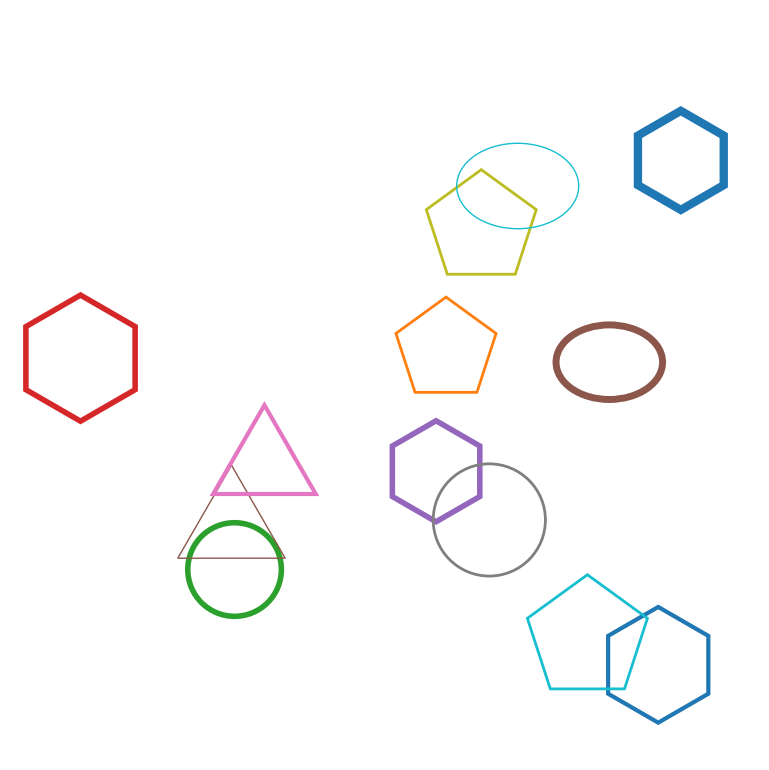[{"shape": "hexagon", "thickness": 3, "radius": 0.32, "center": [0.884, 0.792]}, {"shape": "hexagon", "thickness": 1.5, "radius": 0.38, "center": [0.855, 0.137]}, {"shape": "pentagon", "thickness": 1, "radius": 0.34, "center": [0.579, 0.546]}, {"shape": "circle", "thickness": 2, "radius": 0.3, "center": [0.305, 0.26]}, {"shape": "hexagon", "thickness": 2, "radius": 0.41, "center": [0.105, 0.535]}, {"shape": "hexagon", "thickness": 2, "radius": 0.33, "center": [0.566, 0.388]}, {"shape": "oval", "thickness": 2.5, "radius": 0.35, "center": [0.791, 0.53]}, {"shape": "triangle", "thickness": 0.5, "radius": 0.4, "center": [0.301, 0.315]}, {"shape": "triangle", "thickness": 1.5, "radius": 0.38, "center": [0.343, 0.397]}, {"shape": "circle", "thickness": 1, "radius": 0.36, "center": [0.635, 0.325]}, {"shape": "pentagon", "thickness": 1, "radius": 0.38, "center": [0.625, 0.705]}, {"shape": "pentagon", "thickness": 1, "radius": 0.41, "center": [0.763, 0.172]}, {"shape": "oval", "thickness": 0.5, "radius": 0.4, "center": [0.672, 0.758]}]